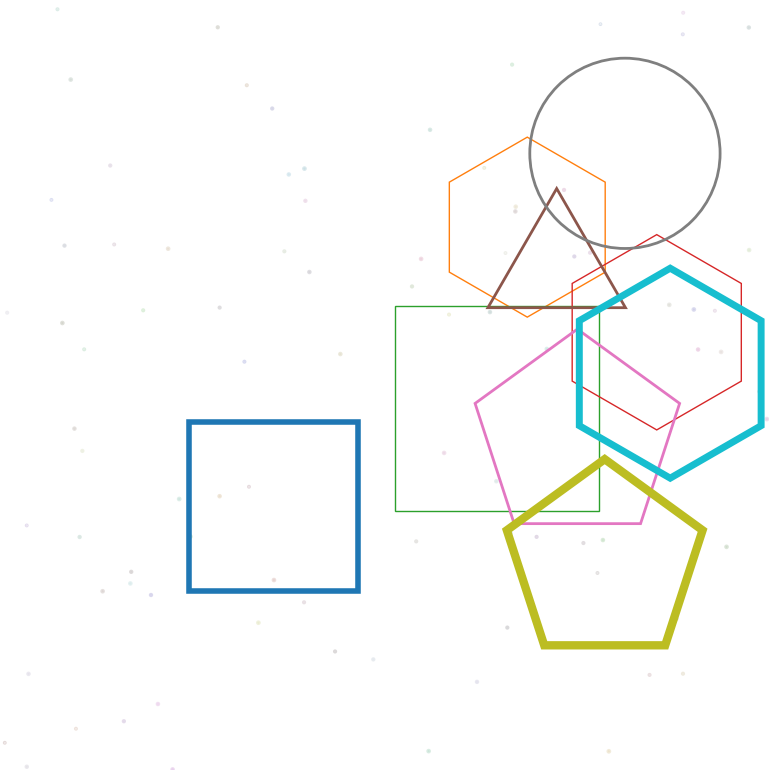[{"shape": "square", "thickness": 2, "radius": 0.55, "center": [0.356, 0.342]}, {"shape": "hexagon", "thickness": 0.5, "radius": 0.58, "center": [0.685, 0.705]}, {"shape": "square", "thickness": 0.5, "radius": 0.66, "center": [0.645, 0.469]}, {"shape": "hexagon", "thickness": 0.5, "radius": 0.63, "center": [0.853, 0.568]}, {"shape": "triangle", "thickness": 1, "radius": 0.52, "center": [0.723, 0.652]}, {"shape": "pentagon", "thickness": 1, "radius": 0.7, "center": [0.75, 0.433]}, {"shape": "circle", "thickness": 1, "radius": 0.62, "center": [0.812, 0.801]}, {"shape": "pentagon", "thickness": 3, "radius": 0.67, "center": [0.785, 0.27]}, {"shape": "hexagon", "thickness": 2.5, "radius": 0.68, "center": [0.87, 0.515]}]